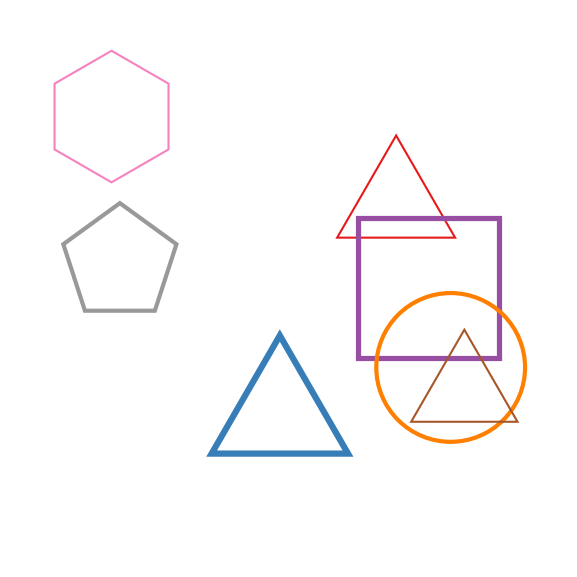[{"shape": "triangle", "thickness": 1, "radius": 0.59, "center": [0.686, 0.647]}, {"shape": "triangle", "thickness": 3, "radius": 0.68, "center": [0.485, 0.282]}, {"shape": "square", "thickness": 2.5, "radius": 0.61, "center": [0.742, 0.5]}, {"shape": "circle", "thickness": 2, "radius": 0.64, "center": [0.78, 0.363]}, {"shape": "triangle", "thickness": 1, "radius": 0.53, "center": [0.804, 0.322]}, {"shape": "hexagon", "thickness": 1, "radius": 0.57, "center": [0.193, 0.797]}, {"shape": "pentagon", "thickness": 2, "radius": 0.51, "center": [0.208, 0.544]}]